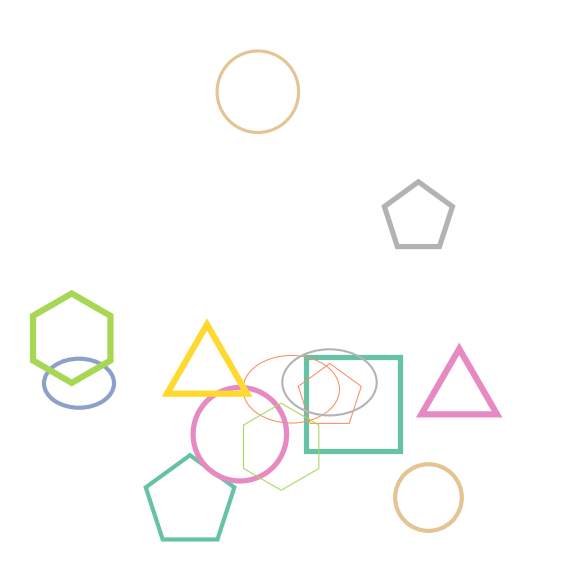[{"shape": "square", "thickness": 2.5, "radius": 0.4, "center": [0.611, 0.299]}, {"shape": "pentagon", "thickness": 2, "radius": 0.4, "center": [0.329, 0.13]}, {"shape": "pentagon", "thickness": 0.5, "radius": 0.29, "center": [0.571, 0.312]}, {"shape": "oval", "thickness": 0.5, "radius": 0.42, "center": [0.504, 0.325]}, {"shape": "oval", "thickness": 2, "radius": 0.3, "center": [0.137, 0.336]}, {"shape": "circle", "thickness": 2.5, "radius": 0.4, "center": [0.415, 0.247]}, {"shape": "triangle", "thickness": 3, "radius": 0.38, "center": [0.795, 0.319]}, {"shape": "hexagon", "thickness": 3, "radius": 0.39, "center": [0.124, 0.414]}, {"shape": "hexagon", "thickness": 0.5, "radius": 0.38, "center": [0.487, 0.226]}, {"shape": "triangle", "thickness": 3, "radius": 0.4, "center": [0.358, 0.357]}, {"shape": "circle", "thickness": 1.5, "radius": 0.35, "center": [0.446, 0.84]}, {"shape": "circle", "thickness": 2, "radius": 0.29, "center": [0.742, 0.138]}, {"shape": "pentagon", "thickness": 2.5, "radius": 0.31, "center": [0.725, 0.622]}, {"shape": "oval", "thickness": 1, "radius": 0.41, "center": [0.571, 0.337]}]